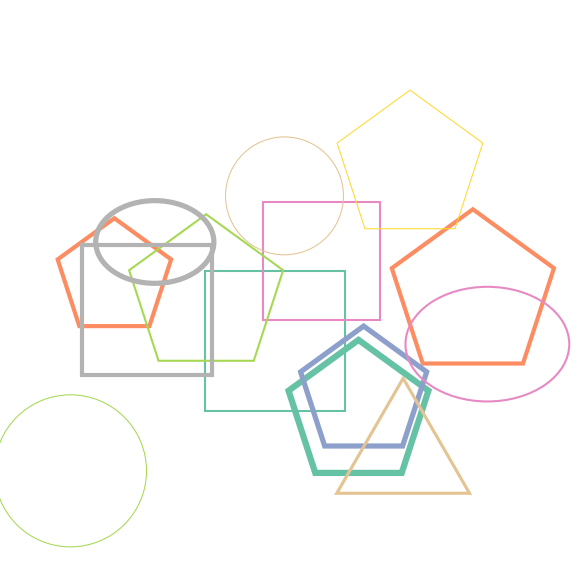[{"shape": "pentagon", "thickness": 3, "radius": 0.64, "center": [0.621, 0.283]}, {"shape": "square", "thickness": 1, "radius": 0.6, "center": [0.477, 0.408]}, {"shape": "pentagon", "thickness": 2, "radius": 0.74, "center": [0.819, 0.489]}, {"shape": "pentagon", "thickness": 2, "radius": 0.52, "center": [0.198, 0.518]}, {"shape": "pentagon", "thickness": 2.5, "radius": 0.57, "center": [0.63, 0.32]}, {"shape": "square", "thickness": 1, "radius": 0.51, "center": [0.557, 0.547]}, {"shape": "oval", "thickness": 1, "radius": 0.71, "center": [0.844, 0.403]}, {"shape": "pentagon", "thickness": 1, "radius": 0.7, "center": [0.357, 0.488]}, {"shape": "circle", "thickness": 0.5, "radius": 0.66, "center": [0.122, 0.184]}, {"shape": "pentagon", "thickness": 0.5, "radius": 0.66, "center": [0.71, 0.71]}, {"shape": "triangle", "thickness": 1.5, "radius": 0.66, "center": [0.698, 0.211]}, {"shape": "circle", "thickness": 0.5, "radius": 0.51, "center": [0.493, 0.66]}, {"shape": "square", "thickness": 2, "radius": 0.56, "center": [0.254, 0.462]}, {"shape": "oval", "thickness": 2.5, "radius": 0.51, "center": [0.268, 0.58]}]